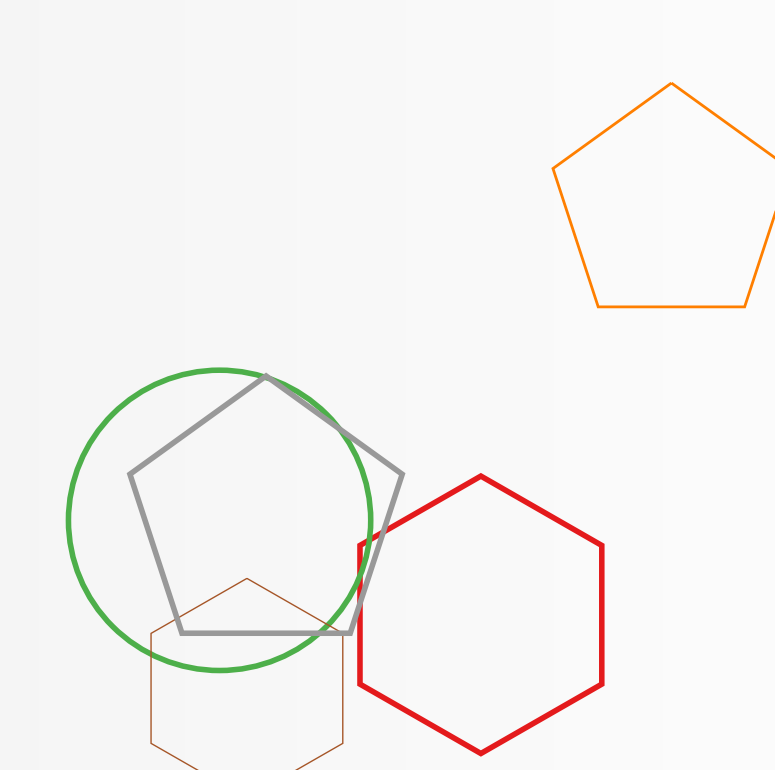[{"shape": "hexagon", "thickness": 2, "radius": 0.9, "center": [0.621, 0.202]}, {"shape": "circle", "thickness": 2, "radius": 0.98, "center": [0.283, 0.324]}, {"shape": "pentagon", "thickness": 1, "radius": 0.8, "center": [0.866, 0.731]}, {"shape": "hexagon", "thickness": 0.5, "radius": 0.71, "center": [0.319, 0.106]}, {"shape": "pentagon", "thickness": 2, "radius": 0.92, "center": [0.343, 0.327]}]